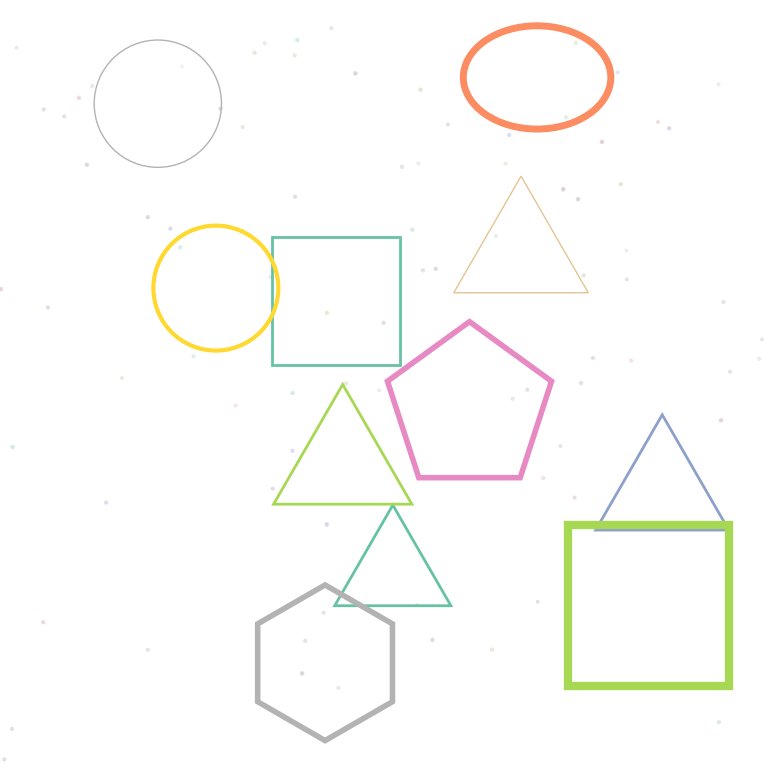[{"shape": "triangle", "thickness": 1, "radius": 0.44, "center": [0.51, 0.257]}, {"shape": "square", "thickness": 1, "radius": 0.41, "center": [0.437, 0.609]}, {"shape": "oval", "thickness": 2.5, "radius": 0.48, "center": [0.697, 0.899]}, {"shape": "triangle", "thickness": 1, "radius": 0.5, "center": [0.86, 0.362]}, {"shape": "pentagon", "thickness": 2, "radius": 0.56, "center": [0.61, 0.47]}, {"shape": "square", "thickness": 3, "radius": 0.52, "center": [0.842, 0.214]}, {"shape": "triangle", "thickness": 1, "radius": 0.52, "center": [0.445, 0.397]}, {"shape": "circle", "thickness": 1.5, "radius": 0.41, "center": [0.28, 0.626]}, {"shape": "triangle", "thickness": 0.5, "radius": 0.5, "center": [0.677, 0.67]}, {"shape": "circle", "thickness": 0.5, "radius": 0.41, "center": [0.205, 0.865]}, {"shape": "hexagon", "thickness": 2, "radius": 0.51, "center": [0.422, 0.139]}]